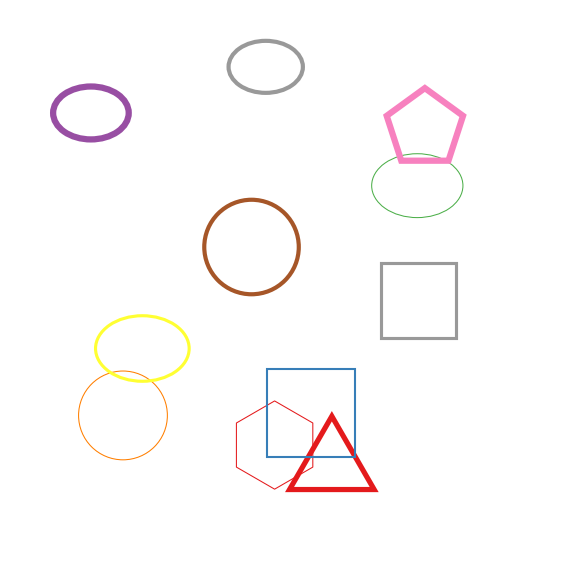[{"shape": "hexagon", "thickness": 0.5, "radius": 0.38, "center": [0.476, 0.228]}, {"shape": "triangle", "thickness": 2.5, "radius": 0.42, "center": [0.575, 0.194]}, {"shape": "square", "thickness": 1, "radius": 0.38, "center": [0.539, 0.284]}, {"shape": "oval", "thickness": 0.5, "radius": 0.4, "center": [0.723, 0.678]}, {"shape": "oval", "thickness": 3, "radius": 0.33, "center": [0.157, 0.804]}, {"shape": "circle", "thickness": 0.5, "radius": 0.38, "center": [0.213, 0.28]}, {"shape": "oval", "thickness": 1.5, "radius": 0.41, "center": [0.246, 0.396]}, {"shape": "circle", "thickness": 2, "radius": 0.41, "center": [0.436, 0.571]}, {"shape": "pentagon", "thickness": 3, "radius": 0.35, "center": [0.736, 0.777]}, {"shape": "oval", "thickness": 2, "radius": 0.32, "center": [0.46, 0.883]}, {"shape": "square", "thickness": 1.5, "radius": 0.33, "center": [0.725, 0.478]}]